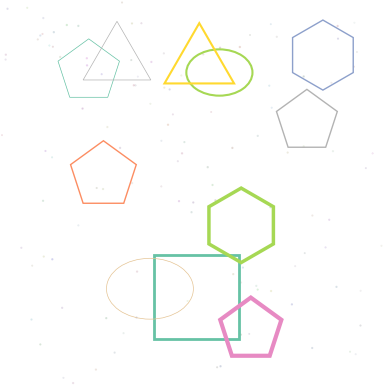[{"shape": "square", "thickness": 2, "radius": 0.55, "center": [0.511, 0.229]}, {"shape": "pentagon", "thickness": 0.5, "radius": 0.42, "center": [0.231, 0.815]}, {"shape": "pentagon", "thickness": 1, "radius": 0.45, "center": [0.269, 0.545]}, {"shape": "hexagon", "thickness": 1, "radius": 0.45, "center": [0.839, 0.857]}, {"shape": "pentagon", "thickness": 3, "radius": 0.42, "center": [0.651, 0.144]}, {"shape": "hexagon", "thickness": 2.5, "radius": 0.48, "center": [0.626, 0.415]}, {"shape": "oval", "thickness": 1.5, "radius": 0.43, "center": [0.57, 0.812]}, {"shape": "triangle", "thickness": 1.5, "radius": 0.52, "center": [0.518, 0.835]}, {"shape": "oval", "thickness": 0.5, "radius": 0.56, "center": [0.389, 0.25]}, {"shape": "triangle", "thickness": 0.5, "radius": 0.51, "center": [0.304, 0.843]}, {"shape": "pentagon", "thickness": 1, "radius": 0.42, "center": [0.797, 0.685]}]